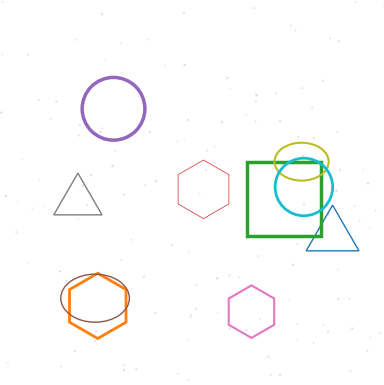[{"shape": "triangle", "thickness": 1, "radius": 0.4, "center": [0.864, 0.388]}, {"shape": "hexagon", "thickness": 2, "radius": 0.42, "center": [0.254, 0.205]}, {"shape": "square", "thickness": 2.5, "radius": 0.48, "center": [0.737, 0.483]}, {"shape": "hexagon", "thickness": 0.5, "radius": 0.38, "center": [0.529, 0.508]}, {"shape": "circle", "thickness": 2.5, "radius": 0.41, "center": [0.295, 0.717]}, {"shape": "oval", "thickness": 1, "radius": 0.45, "center": [0.247, 0.225]}, {"shape": "hexagon", "thickness": 1.5, "radius": 0.34, "center": [0.653, 0.191]}, {"shape": "triangle", "thickness": 1, "radius": 0.36, "center": [0.202, 0.478]}, {"shape": "oval", "thickness": 1.5, "radius": 0.35, "center": [0.783, 0.58]}, {"shape": "circle", "thickness": 2, "radius": 0.37, "center": [0.789, 0.514]}]